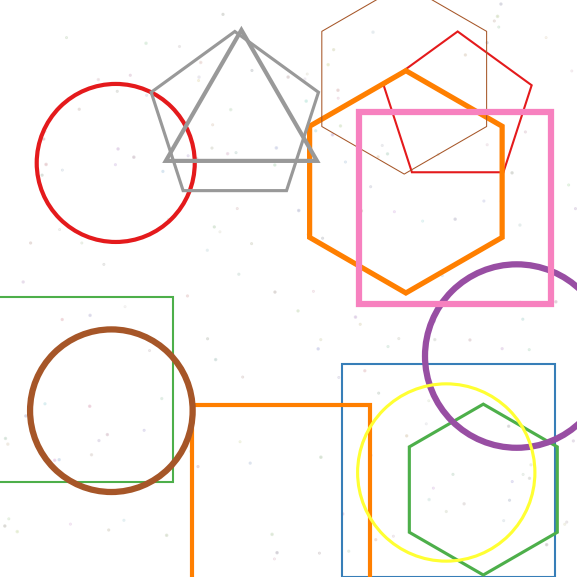[{"shape": "circle", "thickness": 2, "radius": 0.68, "center": [0.2, 0.717]}, {"shape": "pentagon", "thickness": 1, "radius": 0.67, "center": [0.792, 0.81]}, {"shape": "square", "thickness": 1, "radius": 0.92, "center": [0.777, 0.184]}, {"shape": "square", "thickness": 1, "radius": 0.8, "center": [0.139, 0.324]}, {"shape": "hexagon", "thickness": 1.5, "radius": 0.74, "center": [0.837, 0.151]}, {"shape": "circle", "thickness": 3, "radius": 0.79, "center": [0.895, 0.383]}, {"shape": "hexagon", "thickness": 2.5, "radius": 0.96, "center": [0.703, 0.684]}, {"shape": "square", "thickness": 2, "radius": 0.77, "center": [0.486, 0.143]}, {"shape": "circle", "thickness": 1.5, "radius": 0.77, "center": [0.773, 0.181]}, {"shape": "hexagon", "thickness": 0.5, "radius": 0.82, "center": [0.7, 0.862]}, {"shape": "circle", "thickness": 3, "radius": 0.7, "center": [0.193, 0.288]}, {"shape": "square", "thickness": 3, "radius": 0.83, "center": [0.787, 0.639]}, {"shape": "pentagon", "thickness": 1.5, "radius": 0.76, "center": [0.407, 0.792]}, {"shape": "triangle", "thickness": 2, "radius": 0.76, "center": [0.418, 0.796]}]